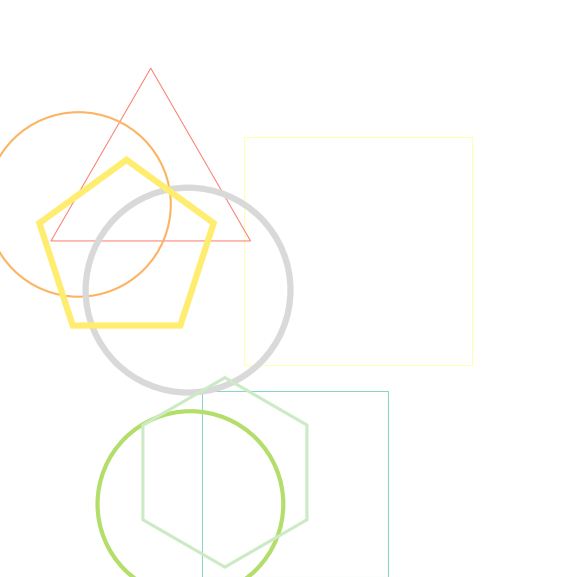[{"shape": "square", "thickness": 0.5, "radius": 0.81, "center": [0.511, 0.161]}, {"shape": "square", "thickness": 0.5, "radius": 0.99, "center": [0.62, 0.564]}, {"shape": "triangle", "thickness": 0.5, "radius": 1.0, "center": [0.261, 0.682]}, {"shape": "circle", "thickness": 1, "radius": 0.8, "center": [0.136, 0.645]}, {"shape": "circle", "thickness": 2, "radius": 0.8, "center": [0.33, 0.126]}, {"shape": "circle", "thickness": 3, "radius": 0.89, "center": [0.326, 0.497]}, {"shape": "hexagon", "thickness": 1.5, "radius": 0.82, "center": [0.389, 0.181]}, {"shape": "pentagon", "thickness": 3, "radius": 0.79, "center": [0.219, 0.564]}]